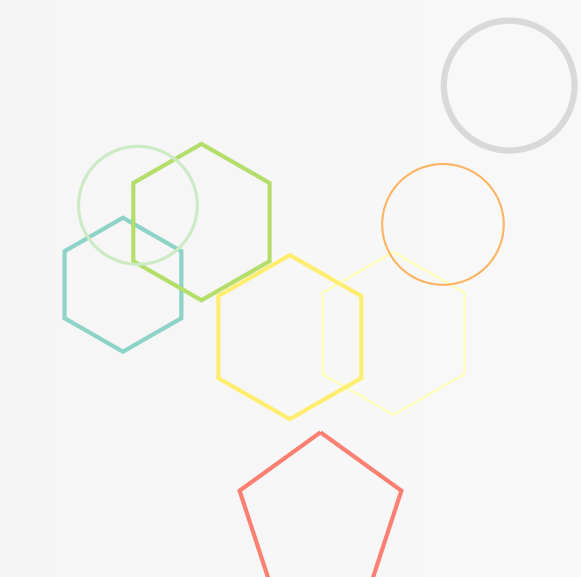[{"shape": "hexagon", "thickness": 2, "radius": 0.58, "center": [0.212, 0.506]}, {"shape": "hexagon", "thickness": 1, "radius": 0.71, "center": [0.677, 0.422]}, {"shape": "pentagon", "thickness": 2, "radius": 0.73, "center": [0.551, 0.104]}, {"shape": "circle", "thickness": 1, "radius": 0.52, "center": [0.762, 0.611]}, {"shape": "hexagon", "thickness": 2, "radius": 0.68, "center": [0.347, 0.615]}, {"shape": "circle", "thickness": 3, "radius": 0.56, "center": [0.876, 0.851]}, {"shape": "circle", "thickness": 1.5, "radius": 0.51, "center": [0.237, 0.644]}, {"shape": "hexagon", "thickness": 2, "radius": 0.71, "center": [0.499, 0.415]}]